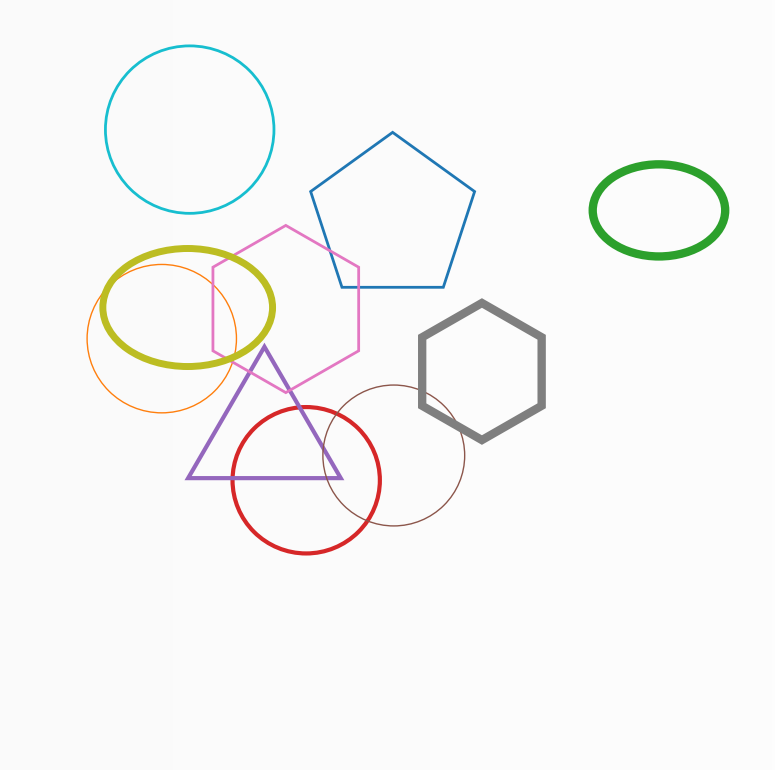[{"shape": "pentagon", "thickness": 1, "radius": 0.56, "center": [0.507, 0.717]}, {"shape": "circle", "thickness": 0.5, "radius": 0.48, "center": [0.209, 0.56]}, {"shape": "oval", "thickness": 3, "radius": 0.43, "center": [0.85, 0.727]}, {"shape": "circle", "thickness": 1.5, "radius": 0.48, "center": [0.395, 0.376]}, {"shape": "triangle", "thickness": 1.5, "radius": 0.57, "center": [0.341, 0.436]}, {"shape": "circle", "thickness": 0.5, "radius": 0.46, "center": [0.508, 0.408]}, {"shape": "hexagon", "thickness": 1, "radius": 0.54, "center": [0.369, 0.599]}, {"shape": "hexagon", "thickness": 3, "radius": 0.45, "center": [0.622, 0.518]}, {"shape": "oval", "thickness": 2.5, "radius": 0.55, "center": [0.242, 0.601]}, {"shape": "circle", "thickness": 1, "radius": 0.54, "center": [0.245, 0.832]}]